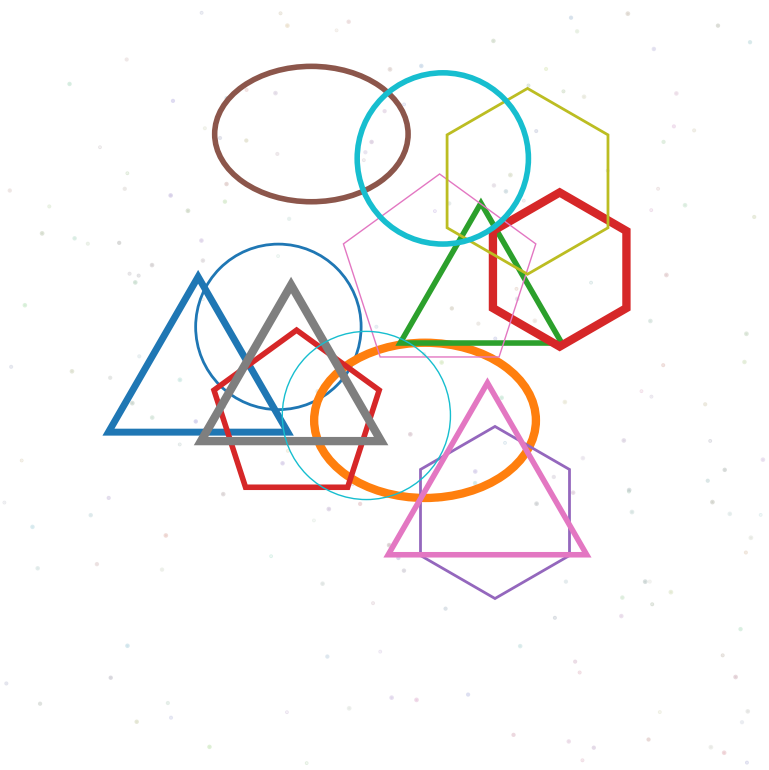[{"shape": "triangle", "thickness": 2.5, "radius": 0.67, "center": [0.257, 0.506]}, {"shape": "circle", "thickness": 1, "radius": 0.54, "center": [0.362, 0.576]}, {"shape": "oval", "thickness": 3, "radius": 0.72, "center": [0.552, 0.454]}, {"shape": "triangle", "thickness": 2, "radius": 0.61, "center": [0.625, 0.615]}, {"shape": "hexagon", "thickness": 3, "radius": 0.5, "center": [0.727, 0.65]}, {"shape": "pentagon", "thickness": 2, "radius": 0.56, "center": [0.385, 0.458]}, {"shape": "hexagon", "thickness": 1, "radius": 0.56, "center": [0.643, 0.334]}, {"shape": "oval", "thickness": 2, "radius": 0.63, "center": [0.404, 0.826]}, {"shape": "triangle", "thickness": 2, "radius": 0.74, "center": [0.633, 0.354]}, {"shape": "pentagon", "thickness": 0.5, "radius": 0.66, "center": [0.571, 0.643]}, {"shape": "triangle", "thickness": 3, "radius": 0.68, "center": [0.378, 0.495]}, {"shape": "hexagon", "thickness": 1, "radius": 0.6, "center": [0.685, 0.765]}, {"shape": "circle", "thickness": 0.5, "radius": 0.55, "center": [0.476, 0.46]}, {"shape": "circle", "thickness": 2, "radius": 0.56, "center": [0.575, 0.794]}]